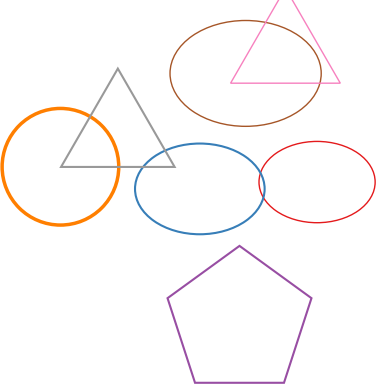[{"shape": "oval", "thickness": 1, "radius": 0.75, "center": [0.824, 0.527]}, {"shape": "oval", "thickness": 1.5, "radius": 0.84, "center": [0.519, 0.509]}, {"shape": "pentagon", "thickness": 1.5, "radius": 0.98, "center": [0.622, 0.165]}, {"shape": "circle", "thickness": 2.5, "radius": 0.76, "center": [0.157, 0.567]}, {"shape": "oval", "thickness": 1, "radius": 0.98, "center": [0.638, 0.809]}, {"shape": "triangle", "thickness": 1, "radius": 0.82, "center": [0.741, 0.866]}, {"shape": "triangle", "thickness": 1.5, "radius": 0.85, "center": [0.306, 0.652]}]